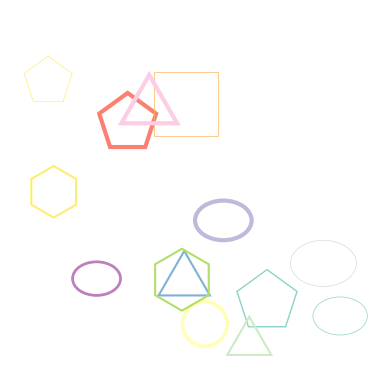[{"shape": "pentagon", "thickness": 1, "radius": 0.41, "center": [0.694, 0.218]}, {"shape": "oval", "thickness": 0.5, "radius": 0.35, "center": [0.883, 0.179]}, {"shape": "circle", "thickness": 2.5, "radius": 0.29, "center": [0.532, 0.159]}, {"shape": "oval", "thickness": 3, "radius": 0.37, "center": [0.58, 0.428]}, {"shape": "pentagon", "thickness": 3, "radius": 0.39, "center": [0.332, 0.681]}, {"shape": "triangle", "thickness": 1.5, "radius": 0.38, "center": [0.479, 0.271]}, {"shape": "square", "thickness": 0.5, "radius": 0.42, "center": [0.483, 0.73]}, {"shape": "hexagon", "thickness": 1.5, "radius": 0.4, "center": [0.473, 0.273]}, {"shape": "triangle", "thickness": 3, "radius": 0.42, "center": [0.388, 0.722]}, {"shape": "oval", "thickness": 0.5, "radius": 0.43, "center": [0.84, 0.316]}, {"shape": "oval", "thickness": 2, "radius": 0.31, "center": [0.251, 0.276]}, {"shape": "triangle", "thickness": 1.5, "radius": 0.33, "center": [0.648, 0.111]}, {"shape": "hexagon", "thickness": 1.5, "radius": 0.34, "center": [0.139, 0.502]}, {"shape": "pentagon", "thickness": 0.5, "radius": 0.33, "center": [0.125, 0.789]}]